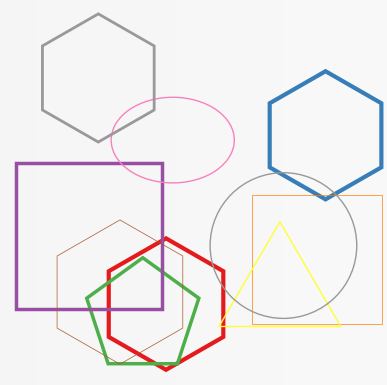[{"shape": "hexagon", "thickness": 3, "radius": 0.85, "center": [0.428, 0.21]}, {"shape": "hexagon", "thickness": 3, "radius": 0.83, "center": [0.84, 0.649]}, {"shape": "pentagon", "thickness": 2.5, "radius": 0.76, "center": [0.368, 0.178]}, {"shape": "square", "thickness": 2.5, "radius": 0.94, "center": [0.229, 0.387]}, {"shape": "square", "thickness": 0.5, "radius": 0.84, "center": [0.817, 0.327]}, {"shape": "triangle", "thickness": 1, "radius": 0.91, "center": [0.722, 0.243]}, {"shape": "hexagon", "thickness": 0.5, "radius": 0.94, "center": [0.31, 0.241]}, {"shape": "oval", "thickness": 1, "radius": 0.79, "center": [0.446, 0.636]}, {"shape": "hexagon", "thickness": 2, "radius": 0.83, "center": [0.254, 0.798]}, {"shape": "circle", "thickness": 1, "radius": 0.95, "center": [0.731, 0.362]}]